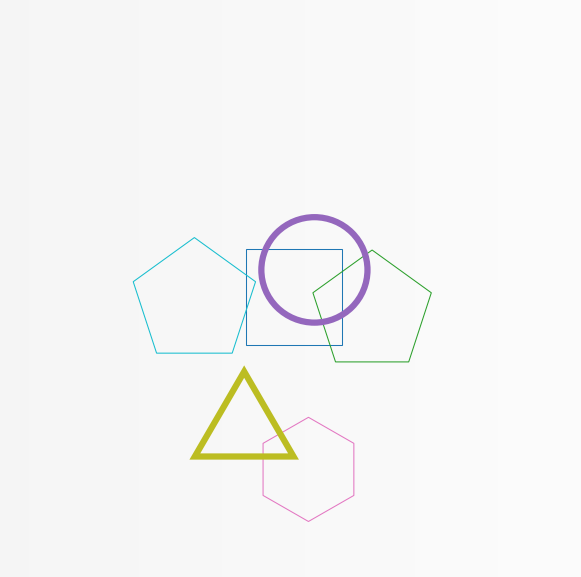[{"shape": "square", "thickness": 0.5, "radius": 0.42, "center": [0.506, 0.485]}, {"shape": "pentagon", "thickness": 0.5, "radius": 0.54, "center": [0.64, 0.459]}, {"shape": "circle", "thickness": 3, "radius": 0.46, "center": [0.541, 0.532]}, {"shape": "hexagon", "thickness": 0.5, "radius": 0.45, "center": [0.531, 0.186]}, {"shape": "triangle", "thickness": 3, "radius": 0.49, "center": [0.42, 0.258]}, {"shape": "pentagon", "thickness": 0.5, "radius": 0.55, "center": [0.334, 0.477]}]